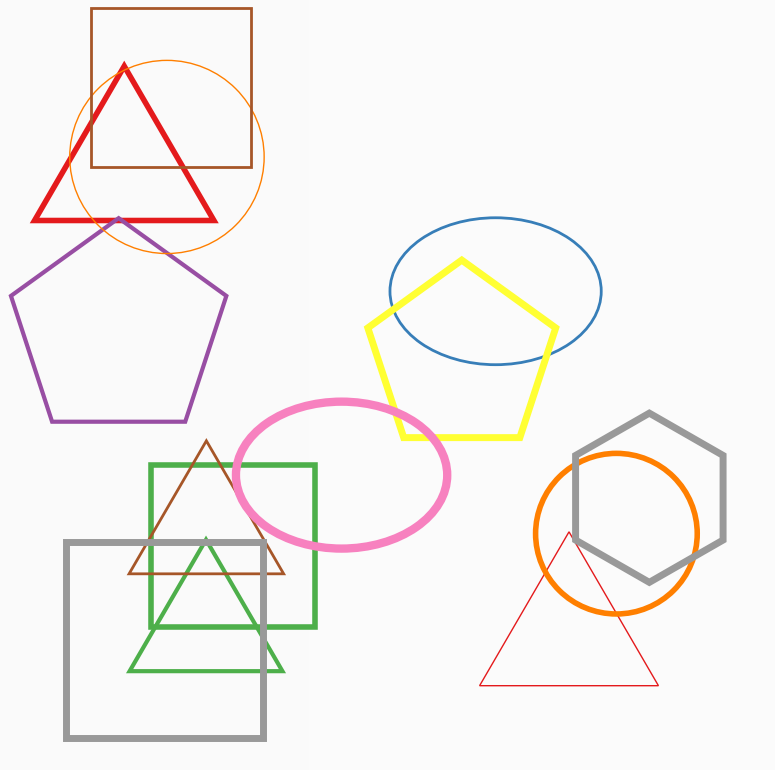[{"shape": "triangle", "thickness": 0.5, "radius": 0.67, "center": [0.734, 0.176]}, {"shape": "triangle", "thickness": 2, "radius": 0.67, "center": [0.16, 0.78]}, {"shape": "oval", "thickness": 1, "radius": 0.68, "center": [0.639, 0.622]}, {"shape": "triangle", "thickness": 1.5, "radius": 0.57, "center": [0.266, 0.185]}, {"shape": "square", "thickness": 2, "radius": 0.53, "center": [0.301, 0.291]}, {"shape": "pentagon", "thickness": 1.5, "radius": 0.73, "center": [0.153, 0.571]}, {"shape": "circle", "thickness": 0.5, "radius": 0.63, "center": [0.215, 0.796]}, {"shape": "circle", "thickness": 2, "radius": 0.52, "center": [0.795, 0.307]}, {"shape": "pentagon", "thickness": 2.5, "radius": 0.64, "center": [0.596, 0.535]}, {"shape": "square", "thickness": 1, "radius": 0.52, "center": [0.221, 0.886]}, {"shape": "triangle", "thickness": 1, "radius": 0.58, "center": [0.266, 0.312]}, {"shape": "oval", "thickness": 3, "radius": 0.68, "center": [0.441, 0.383]}, {"shape": "hexagon", "thickness": 2.5, "radius": 0.55, "center": [0.838, 0.354]}, {"shape": "square", "thickness": 2.5, "radius": 0.64, "center": [0.213, 0.169]}]